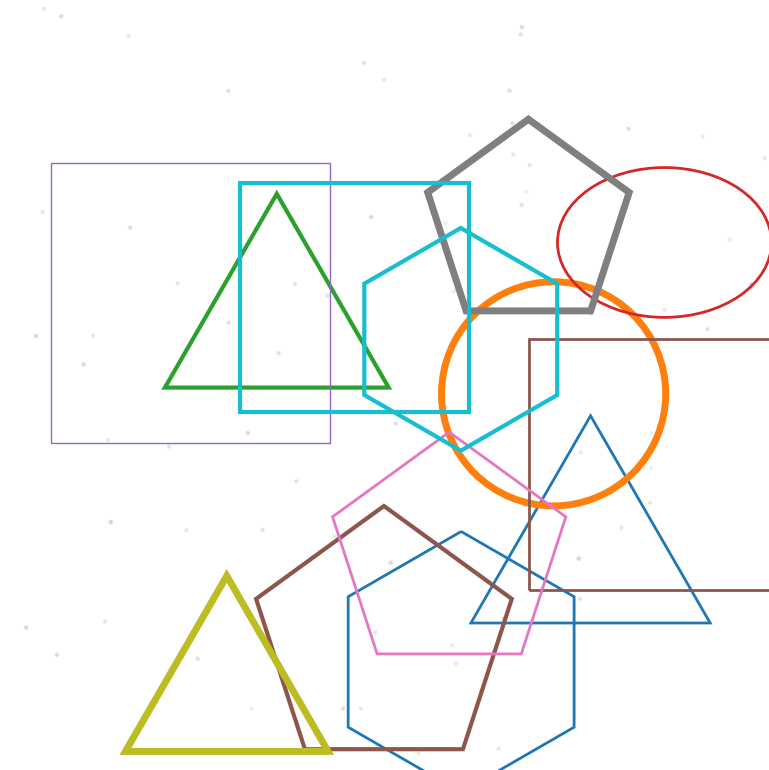[{"shape": "hexagon", "thickness": 1, "radius": 0.85, "center": [0.599, 0.14]}, {"shape": "triangle", "thickness": 1, "radius": 0.9, "center": [0.767, 0.281]}, {"shape": "circle", "thickness": 2.5, "radius": 0.73, "center": [0.719, 0.489]}, {"shape": "triangle", "thickness": 1.5, "radius": 0.84, "center": [0.359, 0.581]}, {"shape": "oval", "thickness": 1, "radius": 0.69, "center": [0.863, 0.685]}, {"shape": "square", "thickness": 0.5, "radius": 0.91, "center": [0.248, 0.607]}, {"shape": "square", "thickness": 1, "radius": 0.81, "center": [0.851, 0.397]}, {"shape": "pentagon", "thickness": 1.5, "radius": 0.87, "center": [0.499, 0.168]}, {"shape": "pentagon", "thickness": 1, "radius": 0.8, "center": [0.583, 0.28]}, {"shape": "pentagon", "thickness": 2.5, "radius": 0.69, "center": [0.686, 0.708]}, {"shape": "triangle", "thickness": 2.5, "radius": 0.76, "center": [0.295, 0.1]}, {"shape": "hexagon", "thickness": 1.5, "radius": 0.72, "center": [0.598, 0.559]}, {"shape": "square", "thickness": 1.5, "radius": 0.74, "center": [0.46, 0.614]}]